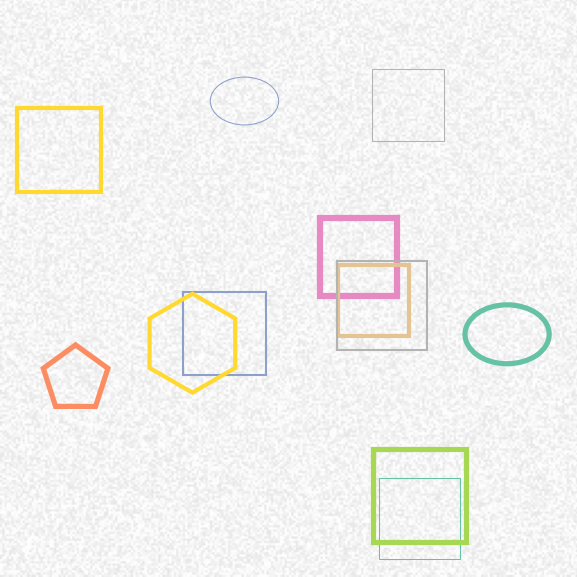[{"shape": "oval", "thickness": 2.5, "radius": 0.36, "center": [0.878, 0.42]}, {"shape": "square", "thickness": 0.5, "radius": 0.35, "center": [0.726, 0.102]}, {"shape": "pentagon", "thickness": 2.5, "radius": 0.29, "center": [0.131, 0.343]}, {"shape": "square", "thickness": 1, "radius": 0.36, "center": [0.388, 0.422]}, {"shape": "oval", "thickness": 0.5, "radius": 0.3, "center": [0.423, 0.824]}, {"shape": "square", "thickness": 3, "radius": 0.34, "center": [0.621, 0.554]}, {"shape": "square", "thickness": 2.5, "radius": 0.4, "center": [0.727, 0.141]}, {"shape": "hexagon", "thickness": 2, "radius": 0.43, "center": [0.333, 0.405]}, {"shape": "square", "thickness": 2, "radius": 0.36, "center": [0.103, 0.739]}, {"shape": "square", "thickness": 2, "radius": 0.31, "center": [0.646, 0.478]}, {"shape": "square", "thickness": 0.5, "radius": 0.31, "center": [0.707, 0.817]}, {"shape": "square", "thickness": 1, "radius": 0.39, "center": [0.662, 0.47]}]